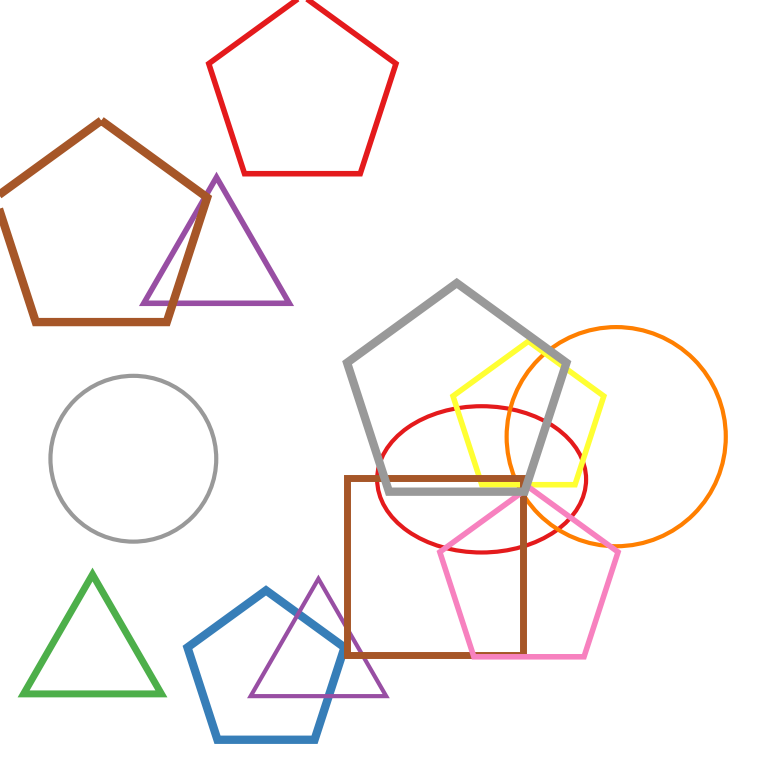[{"shape": "oval", "thickness": 1.5, "radius": 0.68, "center": [0.625, 0.377]}, {"shape": "pentagon", "thickness": 2, "radius": 0.64, "center": [0.393, 0.878]}, {"shape": "pentagon", "thickness": 3, "radius": 0.54, "center": [0.345, 0.126]}, {"shape": "triangle", "thickness": 2.5, "radius": 0.52, "center": [0.12, 0.151]}, {"shape": "triangle", "thickness": 2, "radius": 0.55, "center": [0.281, 0.661]}, {"shape": "triangle", "thickness": 1.5, "radius": 0.51, "center": [0.414, 0.147]}, {"shape": "circle", "thickness": 1.5, "radius": 0.71, "center": [0.8, 0.433]}, {"shape": "pentagon", "thickness": 2, "radius": 0.51, "center": [0.686, 0.454]}, {"shape": "square", "thickness": 2.5, "radius": 0.57, "center": [0.565, 0.264]}, {"shape": "pentagon", "thickness": 3, "radius": 0.72, "center": [0.132, 0.699]}, {"shape": "pentagon", "thickness": 2, "radius": 0.61, "center": [0.687, 0.245]}, {"shape": "circle", "thickness": 1.5, "radius": 0.54, "center": [0.173, 0.404]}, {"shape": "pentagon", "thickness": 3, "radius": 0.75, "center": [0.593, 0.483]}]